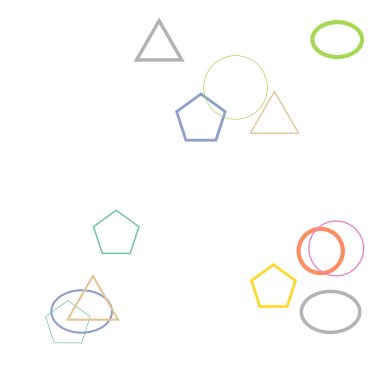[{"shape": "pentagon", "thickness": 0.5, "radius": 0.3, "center": [0.176, 0.159]}, {"shape": "pentagon", "thickness": 1, "radius": 0.31, "center": [0.302, 0.392]}, {"shape": "circle", "thickness": 3, "radius": 0.29, "center": [0.833, 0.348]}, {"shape": "oval", "thickness": 1.5, "radius": 0.39, "center": [0.212, 0.191]}, {"shape": "pentagon", "thickness": 2, "radius": 0.33, "center": [0.522, 0.69]}, {"shape": "circle", "thickness": 1, "radius": 0.36, "center": [0.873, 0.355]}, {"shape": "circle", "thickness": 0.5, "radius": 0.41, "center": [0.612, 0.773]}, {"shape": "oval", "thickness": 3, "radius": 0.32, "center": [0.876, 0.897]}, {"shape": "pentagon", "thickness": 2, "radius": 0.3, "center": [0.71, 0.252]}, {"shape": "triangle", "thickness": 1.5, "radius": 0.38, "center": [0.241, 0.208]}, {"shape": "triangle", "thickness": 1, "radius": 0.36, "center": [0.713, 0.69]}, {"shape": "oval", "thickness": 2.5, "radius": 0.38, "center": [0.859, 0.19]}, {"shape": "triangle", "thickness": 2.5, "radius": 0.34, "center": [0.413, 0.878]}]